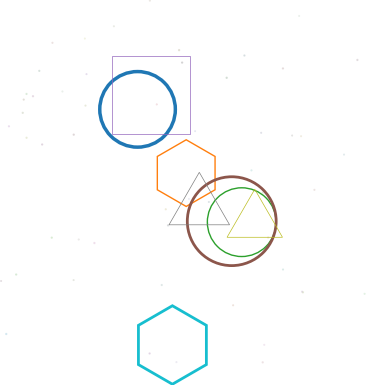[{"shape": "circle", "thickness": 2.5, "radius": 0.49, "center": [0.357, 0.716]}, {"shape": "hexagon", "thickness": 1, "radius": 0.43, "center": [0.484, 0.55]}, {"shape": "circle", "thickness": 1, "radius": 0.45, "center": [0.628, 0.423]}, {"shape": "square", "thickness": 0.5, "radius": 0.51, "center": [0.393, 0.754]}, {"shape": "circle", "thickness": 2, "radius": 0.58, "center": [0.602, 0.425]}, {"shape": "triangle", "thickness": 0.5, "radius": 0.45, "center": [0.518, 0.462]}, {"shape": "triangle", "thickness": 0.5, "radius": 0.42, "center": [0.662, 0.425]}, {"shape": "hexagon", "thickness": 2, "radius": 0.51, "center": [0.448, 0.104]}]